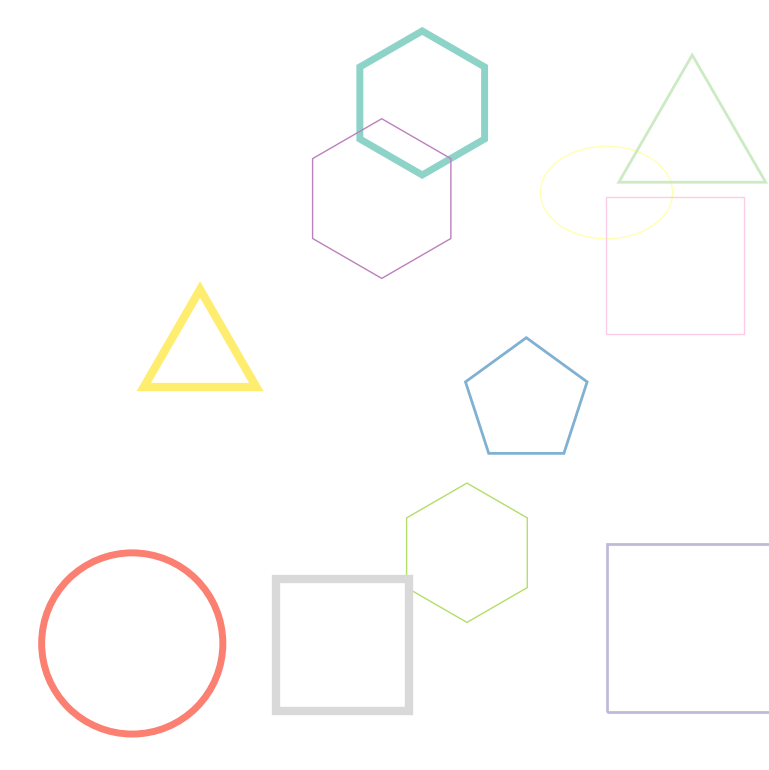[{"shape": "hexagon", "thickness": 2.5, "radius": 0.47, "center": [0.548, 0.866]}, {"shape": "oval", "thickness": 0.5, "radius": 0.43, "center": [0.788, 0.75]}, {"shape": "square", "thickness": 1, "radius": 0.54, "center": [0.897, 0.185]}, {"shape": "circle", "thickness": 2.5, "radius": 0.59, "center": [0.172, 0.164]}, {"shape": "pentagon", "thickness": 1, "radius": 0.42, "center": [0.684, 0.478]}, {"shape": "hexagon", "thickness": 0.5, "radius": 0.45, "center": [0.606, 0.282]}, {"shape": "square", "thickness": 0.5, "radius": 0.45, "center": [0.877, 0.655]}, {"shape": "square", "thickness": 3, "radius": 0.43, "center": [0.445, 0.162]}, {"shape": "hexagon", "thickness": 0.5, "radius": 0.52, "center": [0.496, 0.742]}, {"shape": "triangle", "thickness": 1, "radius": 0.55, "center": [0.899, 0.818]}, {"shape": "triangle", "thickness": 3, "radius": 0.42, "center": [0.26, 0.54]}]